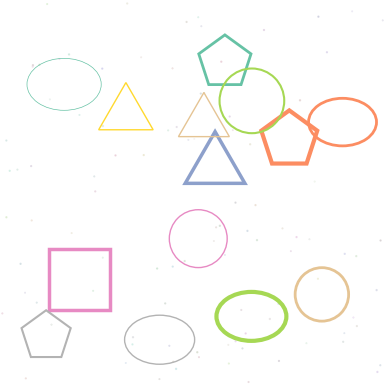[{"shape": "pentagon", "thickness": 2, "radius": 0.36, "center": [0.584, 0.838]}, {"shape": "oval", "thickness": 0.5, "radius": 0.48, "center": [0.166, 0.781]}, {"shape": "oval", "thickness": 2, "radius": 0.44, "center": [0.89, 0.683]}, {"shape": "pentagon", "thickness": 3, "radius": 0.38, "center": [0.751, 0.637]}, {"shape": "triangle", "thickness": 2.5, "radius": 0.45, "center": [0.559, 0.569]}, {"shape": "circle", "thickness": 1, "radius": 0.38, "center": [0.515, 0.38]}, {"shape": "square", "thickness": 2.5, "radius": 0.4, "center": [0.207, 0.273]}, {"shape": "circle", "thickness": 1.5, "radius": 0.42, "center": [0.654, 0.738]}, {"shape": "oval", "thickness": 3, "radius": 0.45, "center": [0.653, 0.178]}, {"shape": "triangle", "thickness": 1, "radius": 0.41, "center": [0.327, 0.704]}, {"shape": "circle", "thickness": 2, "radius": 0.35, "center": [0.836, 0.235]}, {"shape": "triangle", "thickness": 1, "radius": 0.38, "center": [0.53, 0.683]}, {"shape": "pentagon", "thickness": 1.5, "radius": 0.34, "center": [0.12, 0.127]}, {"shape": "oval", "thickness": 1, "radius": 0.45, "center": [0.415, 0.118]}]